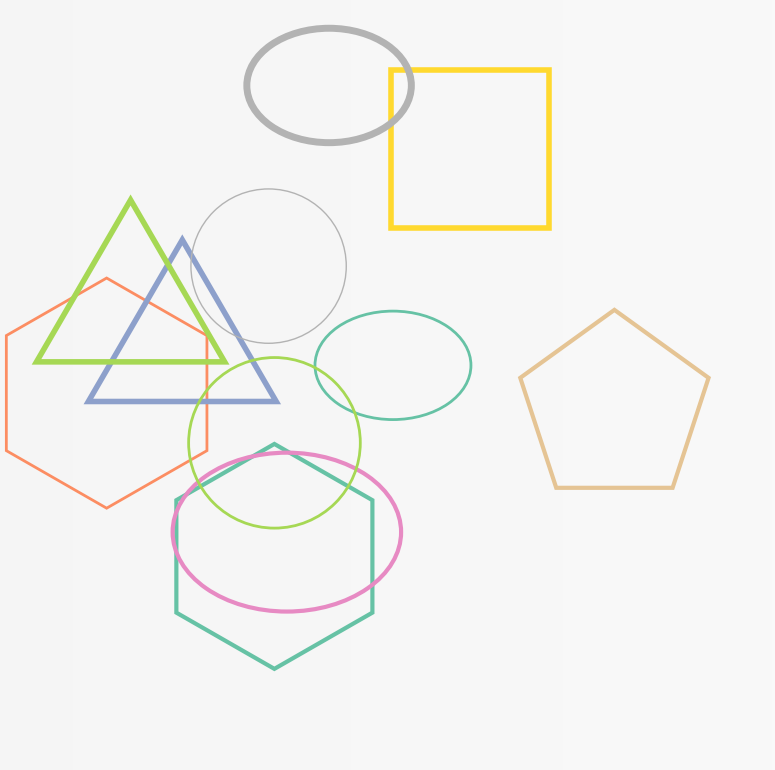[{"shape": "hexagon", "thickness": 1.5, "radius": 0.73, "center": [0.354, 0.277]}, {"shape": "oval", "thickness": 1, "radius": 0.5, "center": [0.507, 0.526]}, {"shape": "hexagon", "thickness": 1, "radius": 0.75, "center": [0.138, 0.489]}, {"shape": "triangle", "thickness": 2, "radius": 0.7, "center": [0.235, 0.549]}, {"shape": "oval", "thickness": 1.5, "radius": 0.74, "center": [0.37, 0.309]}, {"shape": "circle", "thickness": 1, "radius": 0.55, "center": [0.354, 0.425]}, {"shape": "triangle", "thickness": 2, "radius": 0.7, "center": [0.168, 0.6]}, {"shape": "square", "thickness": 2, "radius": 0.51, "center": [0.607, 0.807]}, {"shape": "pentagon", "thickness": 1.5, "radius": 0.64, "center": [0.793, 0.47]}, {"shape": "circle", "thickness": 0.5, "radius": 0.5, "center": [0.347, 0.654]}, {"shape": "oval", "thickness": 2.5, "radius": 0.53, "center": [0.425, 0.889]}]